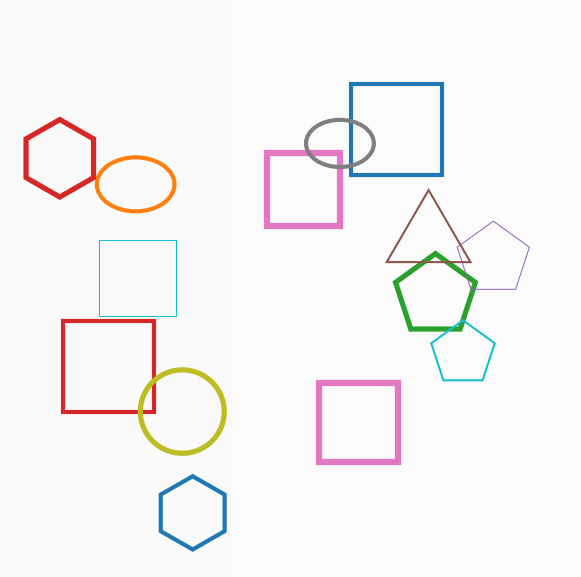[{"shape": "square", "thickness": 2, "radius": 0.39, "center": [0.682, 0.775]}, {"shape": "hexagon", "thickness": 2, "radius": 0.32, "center": [0.332, 0.111]}, {"shape": "oval", "thickness": 2, "radius": 0.33, "center": [0.233, 0.68]}, {"shape": "pentagon", "thickness": 2.5, "radius": 0.36, "center": [0.749, 0.488]}, {"shape": "hexagon", "thickness": 2.5, "radius": 0.34, "center": [0.103, 0.725]}, {"shape": "square", "thickness": 2, "radius": 0.39, "center": [0.187, 0.364]}, {"shape": "pentagon", "thickness": 0.5, "radius": 0.33, "center": [0.849, 0.551]}, {"shape": "triangle", "thickness": 1, "radius": 0.42, "center": [0.737, 0.587]}, {"shape": "square", "thickness": 3, "radius": 0.34, "center": [0.617, 0.267]}, {"shape": "square", "thickness": 3, "radius": 0.31, "center": [0.522, 0.671]}, {"shape": "oval", "thickness": 2, "radius": 0.29, "center": [0.585, 0.751]}, {"shape": "circle", "thickness": 2.5, "radius": 0.36, "center": [0.314, 0.286]}, {"shape": "pentagon", "thickness": 1, "radius": 0.29, "center": [0.797, 0.387]}, {"shape": "square", "thickness": 0.5, "radius": 0.33, "center": [0.236, 0.518]}]